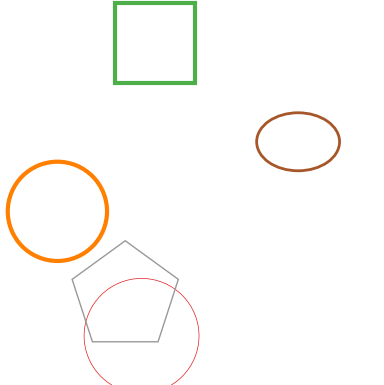[{"shape": "circle", "thickness": 0.5, "radius": 0.75, "center": [0.368, 0.128]}, {"shape": "square", "thickness": 3, "radius": 0.52, "center": [0.403, 0.889]}, {"shape": "circle", "thickness": 3, "radius": 0.64, "center": [0.149, 0.451]}, {"shape": "oval", "thickness": 2, "radius": 0.54, "center": [0.774, 0.632]}, {"shape": "pentagon", "thickness": 1, "radius": 0.73, "center": [0.325, 0.23]}]